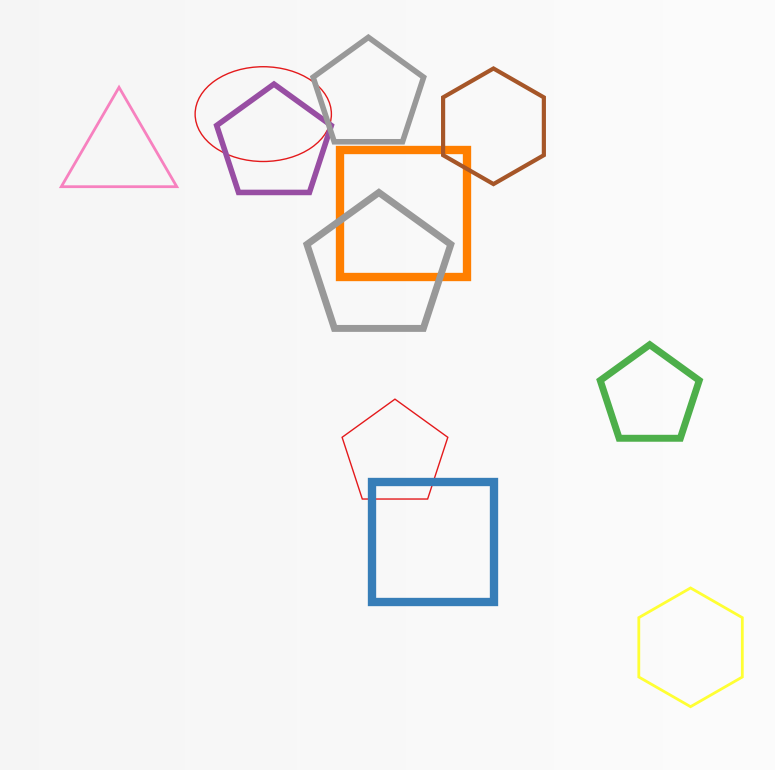[{"shape": "pentagon", "thickness": 0.5, "radius": 0.36, "center": [0.51, 0.41]}, {"shape": "oval", "thickness": 0.5, "radius": 0.44, "center": [0.34, 0.852]}, {"shape": "square", "thickness": 3, "radius": 0.39, "center": [0.559, 0.296]}, {"shape": "pentagon", "thickness": 2.5, "radius": 0.34, "center": [0.838, 0.485]}, {"shape": "pentagon", "thickness": 2, "radius": 0.39, "center": [0.354, 0.813]}, {"shape": "square", "thickness": 3, "radius": 0.41, "center": [0.521, 0.723]}, {"shape": "hexagon", "thickness": 1, "radius": 0.39, "center": [0.891, 0.159]}, {"shape": "hexagon", "thickness": 1.5, "radius": 0.38, "center": [0.637, 0.836]}, {"shape": "triangle", "thickness": 1, "radius": 0.43, "center": [0.154, 0.801]}, {"shape": "pentagon", "thickness": 2.5, "radius": 0.49, "center": [0.489, 0.652]}, {"shape": "pentagon", "thickness": 2, "radius": 0.37, "center": [0.475, 0.877]}]